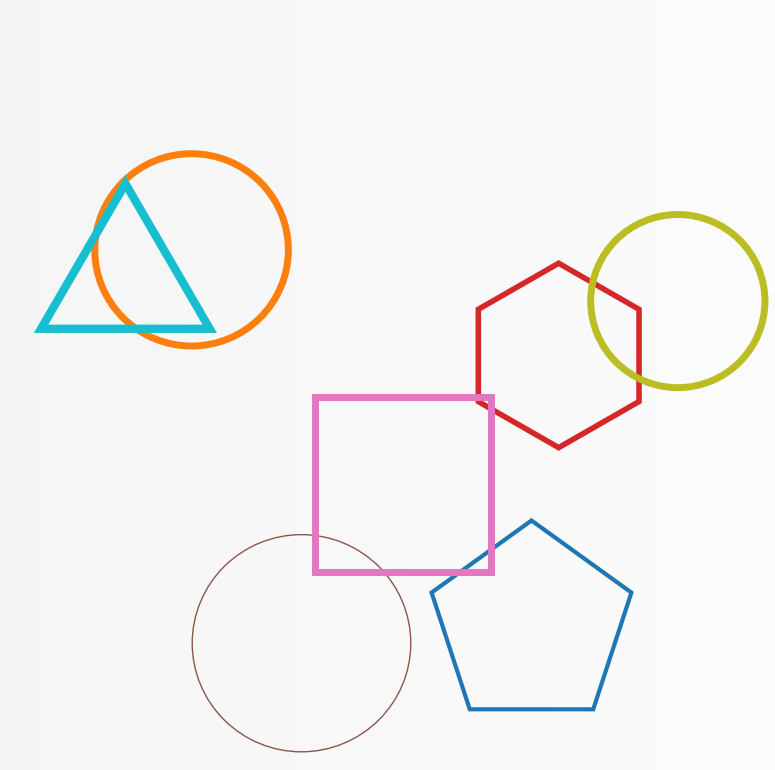[{"shape": "pentagon", "thickness": 1.5, "radius": 0.68, "center": [0.686, 0.188]}, {"shape": "circle", "thickness": 2.5, "radius": 0.62, "center": [0.247, 0.676]}, {"shape": "hexagon", "thickness": 2, "radius": 0.6, "center": [0.721, 0.538]}, {"shape": "circle", "thickness": 0.5, "radius": 0.71, "center": [0.389, 0.165]}, {"shape": "square", "thickness": 2.5, "radius": 0.57, "center": [0.52, 0.371]}, {"shape": "circle", "thickness": 2.5, "radius": 0.56, "center": [0.875, 0.609]}, {"shape": "triangle", "thickness": 3, "radius": 0.63, "center": [0.162, 0.636]}]